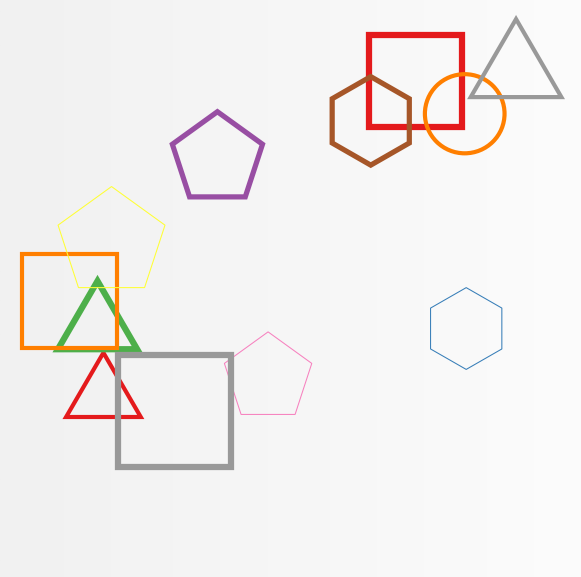[{"shape": "triangle", "thickness": 2, "radius": 0.37, "center": [0.178, 0.314]}, {"shape": "square", "thickness": 3, "radius": 0.4, "center": [0.714, 0.859]}, {"shape": "hexagon", "thickness": 0.5, "radius": 0.35, "center": [0.802, 0.43]}, {"shape": "triangle", "thickness": 3, "radius": 0.39, "center": [0.168, 0.434]}, {"shape": "pentagon", "thickness": 2.5, "radius": 0.41, "center": [0.374, 0.724]}, {"shape": "circle", "thickness": 2, "radius": 0.34, "center": [0.8, 0.802]}, {"shape": "square", "thickness": 2, "radius": 0.41, "center": [0.119, 0.477]}, {"shape": "pentagon", "thickness": 0.5, "radius": 0.48, "center": [0.192, 0.579]}, {"shape": "hexagon", "thickness": 2.5, "radius": 0.38, "center": [0.638, 0.79]}, {"shape": "pentagon", "thickness": 0.5, "radius": 0.4, "center": [0.461, 0.345]}, {"shape": "triangle", "thickness": 2, "radius": 0.45, "center": [0.888, 0.876]}, {"shape": "square", "thickness": 3, "radius": 0.48, "center": [0.3, 0.287]}]